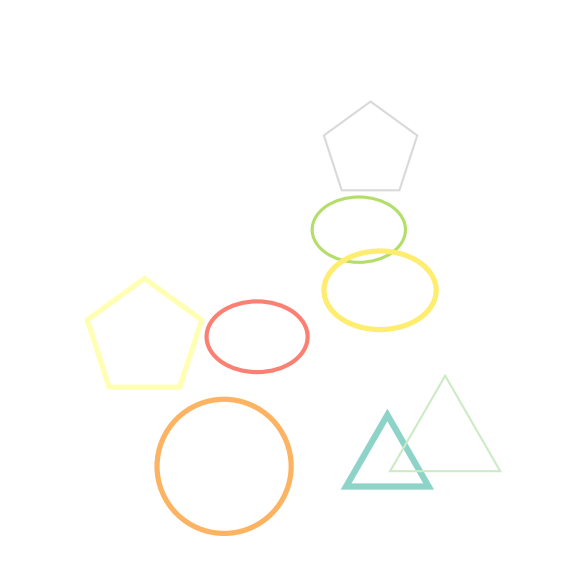[{"shape": "triangle", "thickness": 3, "radius": 0.41, "center": [0.671, 0.198]}, {"shape": "pentagon", "thickness": 2.5, "radius": 0.52, "center": [0.25, 0.413]}, {"shape": "oval", "thickness": 2, "radius": 0.44, "center": [0.445, 0.416]}, {"shape": "circle", "thickness": 2.5, "radius": 0.58, "center": [0.388, 0.192]}, {"shape": "oval", "thickness": 1.5, "radius": 0.4, "center": [0.621, 0.601]}, {"shape": "pentagon", "thickness": 1, "radius": 0.42, "center": [0.642, 0.738]}, {"shape": "triangle", "thickness": 1, "radius": 0.55, "center": [0.771, 0.238]}, {"shape": "oval", "thickness": 2.5, "radius": 0.49, "center": [0.658, 0.496]}]